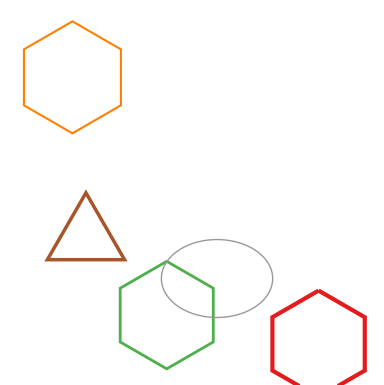[{"shape": "hexagon", "thickness": 3, "radius": 0.69, "center": [0.828, 0.107]}, {"shape": "hexagon", "thickness": 2, "radius": 0.7, "center": [0.433, 0.182]}, {"shape": "hexagon", "thickness": 1.5, "radius": 0.73, "center": [0.188, 0.799]}, {"shape": "triangle", "thickness": 2.5, "radius": 0.58, "center": [0.223, 0.383]}, {"shape": "oval", "thickness": 1, "radius": 0.72, "center": [0.564, 0.277]}]